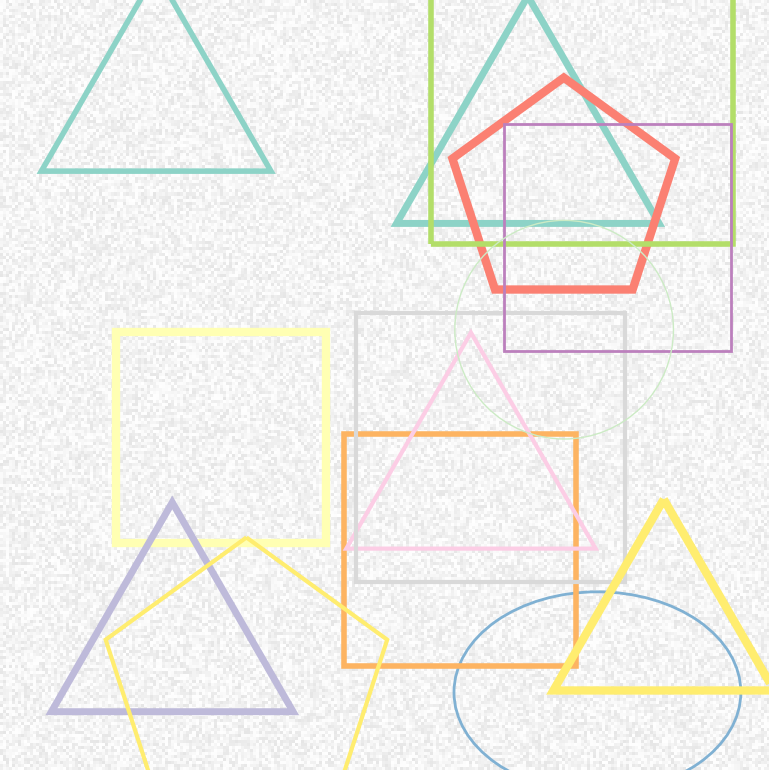[{"shape": "triangle", "thickness": 2, "radius": 0.86, "center": [0.203, 0.864]}, {"shape": "triangle", "thickness": 2.5, "radius": 0.98, "center": [0.685, 0.808]}, {"shape": "square", "thickness": 3, "radius": 0.68, "center": [0.287, 0.432]}, {"shape": "triangle", "thickness": 2.5, "radius": 0.91, "center": [0.224, 0.166]}, {"shape": "pentagon", "thickness": 3, "radius": 0.76, "center": [0.732, 0.747]}, {"shape": "oval", "thickness": 1, "radius": 0.93, "center": [0.776, 0.101]}, {"shape": "square", "thickness": 2, "radius": 0.75, "center": [0.598, 0.286]}, {"shape": "square", "thickness": 2, "radius": 0.98, "center": [0.756, 0.878]}, {"shape": "triangle", "thickness": 1.5, "radius": 0.93, "center": [0.612, 0.381]}, {"shape": "square", "thickness": 1.5, "radius": 0.87, "center": [0.637, 0.419]}, {"shape": "square", "thickness": 1, "radius": 0.74, "center": [0.802, 0.691]}, {"shape": "circle", "thickness": 0.5, "radius": 0.71, "center": [0.733, 0.572]}, {"shape": "pentagon", "thickness": 1.5, "radius": 0.96, "center": [0.32, 0.11]}, {"shape": "triangle", "thickness": 3, "radius": 0.83, "center": [0.862, 0.186]}]